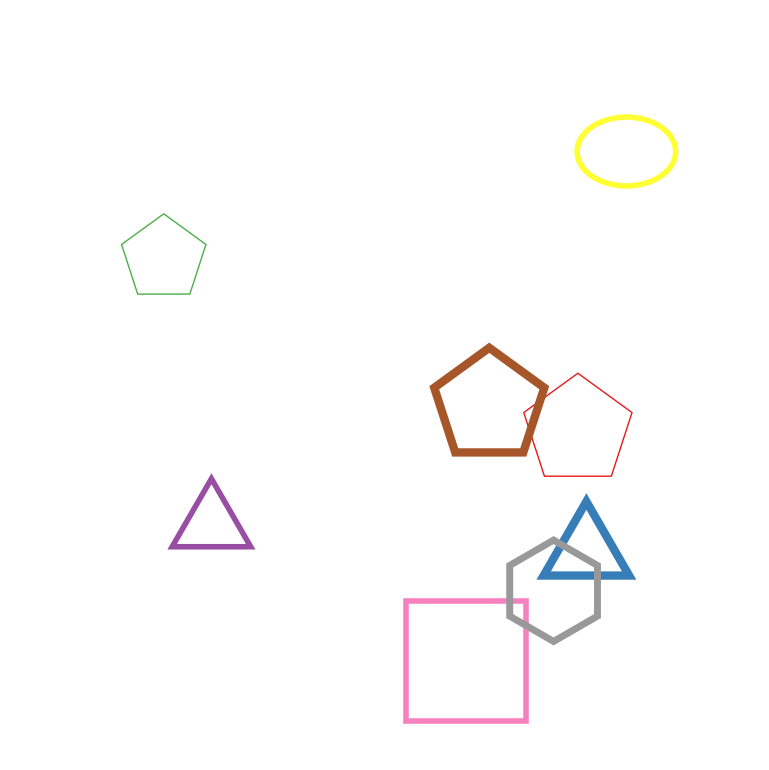[{"shape": "pentagon", "thickness": 0.5, "radius": 0.37, "center": [0.75, 0.441]}, {"shape": "triangle", "thickness": 3, "radius": 0.32, "center": [0.762, 0.285]}, {"shape": "pentagon", "thickness": 0.5, "radius": 0.29, "center": [0.213, 0.665]}, {"shape": "triangle", "thickness": 2, "radius": 0.29, "center": [0.275, 0.319]}, {"shape": "oval", "thickness": 2, "radius": 0.32, "center": [0.813, 0.803]}, {"shape": "pentagon", "thickness": 3, "radius": 0.38, "center": [0.635, 0.473]}, {"shape": "square", "thickness": 2, "radius": 0.39, "center": [0.605, 0.141]}, {"shape": "hexagon", "thickness": 2.5, "radius": 0.33, "center": [0.719, 0.233]}]